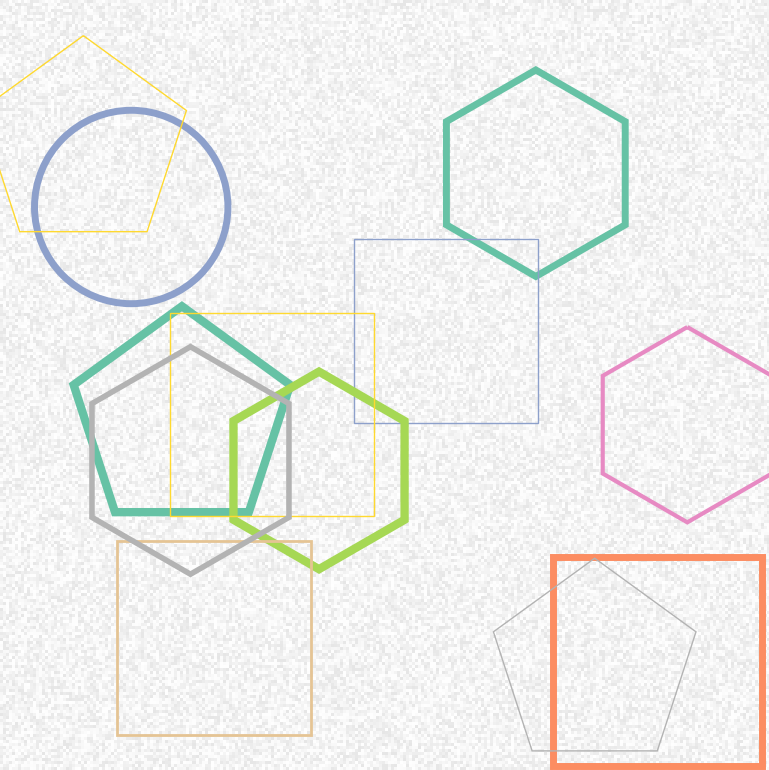[{"shape": "pentagon", "thickness": 3, "radius": 0.74, "center": [0.236, 0.454]}, {"shape": "hexagon", "thickness": 2.5, "radius": 0.67, "center": [0.696, 0.775]}, {"shape": "square", "thickness": 2.5, "radius": 0.68, "center": [0.854, 0.14]}, {"shape": "circle", "thickness": 2.5, "radius": 0.63, "center": [0.17, 0.731]}, {"shape": "square", "thickness": 0.5, "radius": 0.6, "center": [0.579, 0.57]}, {"shape": "hexagon", "thickness": 1.5, "radius": 0.63, "center": [0.893, 0.448]}, {"shape": "hexagon", "thickness": 3, "radius": 0.64, "center": [0.414, 0.389]}, {"shape": "square", "thickness": 0.5, "radius": 0.66, "center": [0.353, 0.462]}, {"shape": "pentagon", "thickness": 0.5, "radius": 0.7, "center": [0.108, 0.813]}, {"shape": "square", "thickness": 1, "radius": 0.63, "center": [0.277, 0.171]}, {"shape": "hexagon", "thickness": 2, "radius": 0.74, "center": [0.247, 0.402]}, {"shape": "pentagon", "thickness": 0.5, "radius": 0.69, "center": [0.772, 0.137]}]